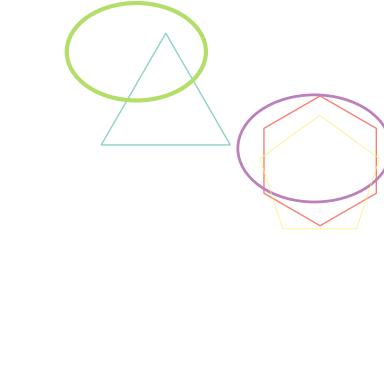[{"shape": "triangle", "thickness": 1, "radius": 0.97, "center": [0.431, 0.72]}, {"shape": "hexagon", "thickness": 1, "radius": 0.84, "center": [0.832, 0.582]}, {"shape": "oval", "thickness": 3, "radius": 0.9, "center": [0.354, 0.866]}, {"shape": "oval", "thickness": 2, "radius": 0.99, "center": [0.817, 0.614]}, {"shape": "pentagon", "thickness": 0.5, "radius": 0.82, "center": [0.83, 0.537]}]